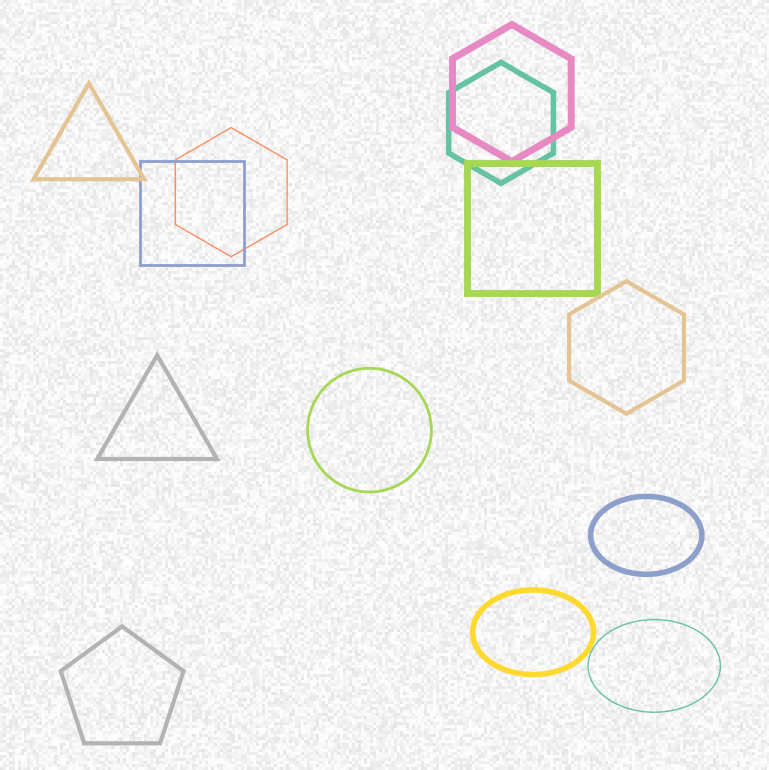[{"shape": "hexagon", "thickness": 2, "radius": 0.39, "center": [0.651, 0.84]}, {"shape": "oval", "thickness": 0.5, "radius": 0.43, "center": [0.85, 0.135]}, {"shape": "hexagon", "thickness": 0.5, "radius": 0.42, "center": [0.3, 0.75]}, {"shape": "oval", "thickness": 2, "radius": 0.36, "center": [0.839, 0.305]}, {"shape": "square", "thickness": 1, "radius": 0.34, "center": [0.249, 0.723]}, {"shape": "hexagon", "thickness": 2.5, "radius": 0.44, "center": [0.665, 0.879]}, {"shape": "square", "thickness": 2.5, "radius": 0.42, "center": [0.691, 0.704]}, {"shape": "circle", "thickness": 1, "radius": 0.4, "center": [0.48, 0.441]}, {"shape": "oval", "thickness": 2, "radius": 0.39, "center": [0.692, 0.179]}, {"shape": "hexagon", "thickness": 1.5, "radius": 0.43, "center": [0.814, 0.549]}, {"shape": "triangle", "thickness": 1.5, "radius": 0.41, "center": [0.115, 0.809]}, {"shape": "pentagon", "thickness": 1.5, "radius": 0.42, "center": [0.159, 0.103]}, {"shape": "triangle", "thickness": 1.5, "radius": 0.45, "center": [0.204, 0.449]}]